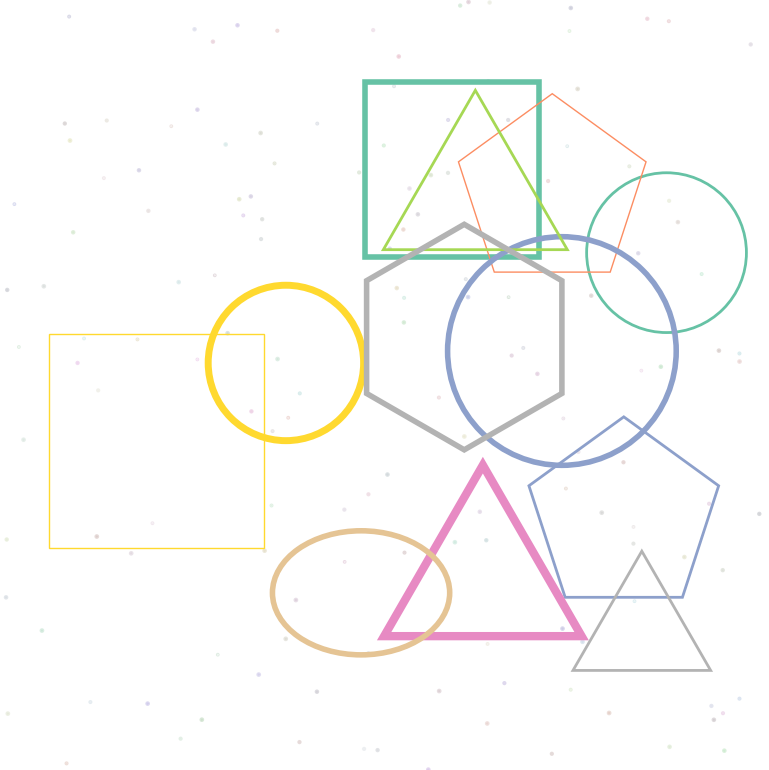[{"shape": "square", "thickness": 2, "radius": 0.57, "center": [0.587, 0.78]}, {"shape": "circle", "thickness": 1, "radius": 0.52, "center": [0.866, 0.672]}, {"shape": "pentagon", "thickness": 0.5, "radius": 0.64, "center": [0.717, 0.75]}, {"shape": "circle", "thickness": 2, "radius": 0.74, "center": [0.73, 0.544]}, {"shape": "pentagon", "thickness": 1, "radius": 0.65, "center": [0.81, 0.329]}, {"shape": "triangle", "thickness": 3, "radius": 0.74, "center": [0.627, 0.248]}, {"shape": "triangle", "thickness": 1, "radius": 0.69, "center": [0.617, 0.745]}, {"shape": "square", "thickness": 0.5, "radius": 0.7, "center": [0.203, 0.427]}, {"shape": "circle", "thickness": 2.5, "radius": 0.5, "center": [0.371, 0.529]}, {"shape": "oval", "thickness": 2, "radius": 0.58, "center": [0.469, 0.23]}, {"shape": "triangle", "thickness": 1, "radius": 0.52, "center": [0.834, 0.181]}, {"shape": "hexagon", "thickness": 2, "radius": 0.73, "center": [0.603, 0.562]}]